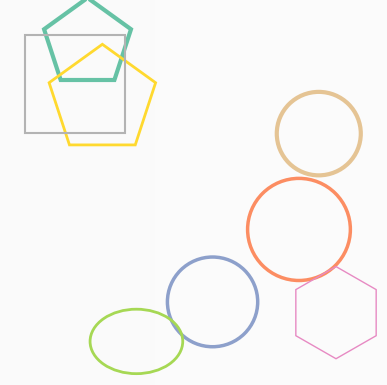[{"shape": "pentagon", "thickness": 3, "radius": 0.59, "center": [0.226, 0.888]}, {"shape": "circle", "thickness": 2.5, "radius": 0.66, "center": [0.772, 0.404]}, {"shape": "circle", "thickness": 2.5, "radius": 0.58, "center": [0.549, 0.216]}, {"shape": "hexagon", "thickness": 1, "radius": 0.6, "center": [0.867, 0.188]}, {"shape": "oval", "thickness": 2, "radius": 0.6, "center": [0.352, 0.113]}, {"shape": "pentagon", "thickness": 2, "radius": 0.72, "center": [0.264, 0.74]}, {"shape": "circle", "thickness": 3, "radius": 0.54, "center": [0.823, 0.653]}, {"shape": "square", "thickness": 1.5, "radius": 0.64, "center": [0.194, 0.782]}]